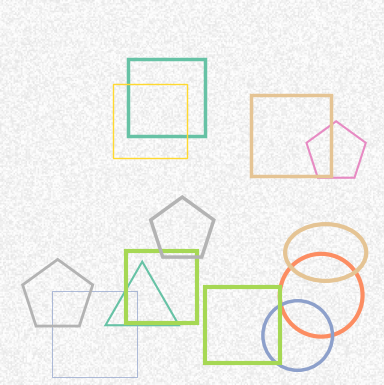[{"shape": "square", "thickness": 2.5, "radius": 0.5, "center": [0.432, 0.747]}, {"shape": "triangle", "thickness": 1.5, "radius": 0.55, "center": [0.369, 0.21]}, {"shape": "circle", "thickness": 3, "radius": 0.54, "center": [0.834, 0.233]}, {"shape": "circle", "thickness": 2.5, "radius": 0.45, "center": [0.773, 0.129]}, {"shape": "square", "thickness": 0.5, "radius": 0.56, "center": [0.245, 0.132]}, {"shape": "pentagon", "thickness": 1.5, "radius": 0.41, "center": [0.873, 0.604]}, {"shape": "square", "thickness": 3, "radius": 0.49, "center": [0.629, 0.155]}, {"shape": "square", "thickness": 3, "radius": 0.46, "center": [0.419, 0.255]}, {"shape": "square", "thickness": 1, "radius": 0.48, "center": [0.389, 0.685]}, {"shape": "square", "thickness": 2.5, "radius": 0.53, "center": [0.756, 0.647]}, {"shape": "oval", "thickness": 3, "radius": 0.53, "center": [0.846, 0.344]}, {"shape": "pentagon", "thickness": 2.5, "radius": 0.43, "center": [0.473, 0.402]}, {"shape": "pentagon", "thickness": 2, "radius": 0.48, "center": [0.15, 0.23]}]